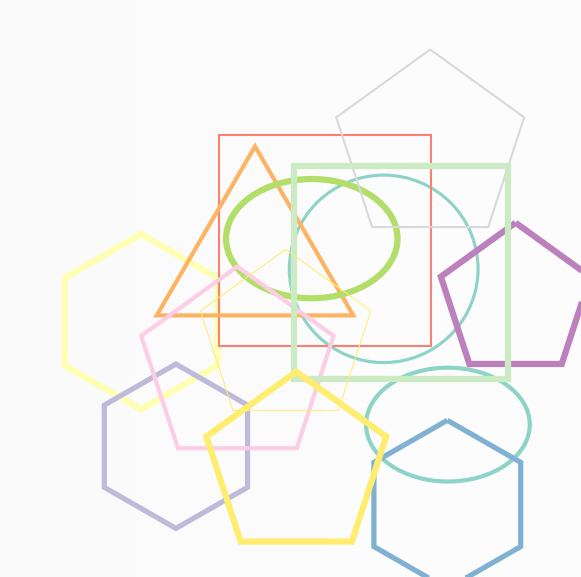[{"shape": "oval", "thickness": 2, "radius": 0.7, "center": [0.771, 0.264]}, {"shape": "circle", "thickness": 1.5, "radius": 0.81, "center": [0.66, 0.534]}, {"shape": "hexagon", "thickness": 3, "radius": 0.76, "center": [0.243, 0.442]}, {"shape": "hexagon", "thickness": 2.5, "radius": 0.71, "center": [0.303, 0.226]}, {"shape": "square", "thickness": 1, "radius": 0.91, "center": [0.559, 0.583]}, {"shape": "hexagon", "thickness": 2.5, "radius": 0.73, "center": [0.77, 0.126]}, {"shape": "triangle", "thickness": 2, "radius": 0.98, "center": [0.439, 0.551]}, {"shape": "oval", "thickness": 3, "radius": 0.74, "center": [0.536, 0.586]}, {"shape": "pentagon", "thickness": 2, "radius": 0.87, "center": [0.408, 0.364]}, {"shape": "pentagon", "thickness": 1, "radius": 0.85, "center": [0.74, 0.743]}, {"shape": "pentagon", "thickness": 3, "radius": 0.68, "center": [0.887, 0.478]}, {"shape": "square", "thickness": 3, "radius": 0.92, "center": [0.69, 0.528]}, {"shape": "pentagon", "thickness": 0.5, "radius": 0.77, "center": [0.491, 0.413]}, {"shape": "pentagon", "thickness": 3, "radius": 0.81, "center": [0.51, 0.193]}]